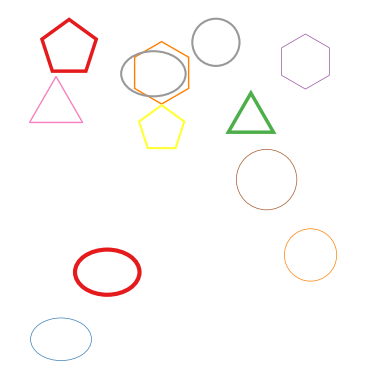[{"shape": "oval", "thickness": 3, "radius": 0.42, "center": [0.279, 0.293]}, {"shape": "pentagon", "thickness": 2.5, "radius": 0.37, "center": [0.18, 0.875]}, {"shape": "oval", "thickness": 0.5, "radius": 0.4, "center": [0.159, 0.119]}, {"shape": "triangle", "thickness": 2.5, "radius": 0.34, "center": [0.652, 0.691]}, {"shape": "hexagon", "thickness": 0.5, "radius": 0.36, "center": [0.793, 0.84]}, {"shape": "hexagon", "thickness": 1, "radius": 0.41, "center": [0.42, 0.811]}, {"shape": "circle", "thickness": 0.5, "radius": 0.34, "center": [0.807, 0.338]}, {"shape": "pentagon", "thickness": 1.5, "radius": 0.31, "center": [0.42, 0.665]}, {"shape": "circle", "thickness": 0.5, "radius": 0.39, "center": [0.692, 0.534]}, {"shape": "triangle", "thickness": 1, "radius": 0.4, "center": [0.146, 0.722]}, {"shape": "oval", "thickness": 1.5, "radius": 0.42, "center": [0.398, 0.808]}, {"shape": "circle", "thickness": 1.5, "radius": 0.31, "center": [0.561, 0.89]}]